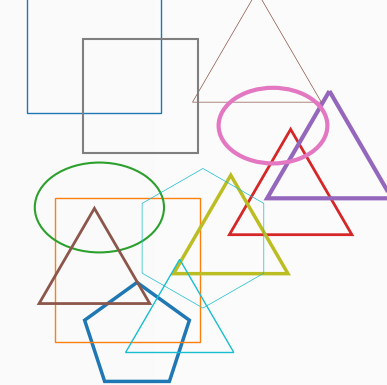[{"shape": "square", "thickness": 1, "radius": 0.86, "center": [0.243, 0.88]}, {"shape": "pentagon", "thickness": 2.5, "radius": 0.71, "center": [0.354, 0.124]}, {"shape": "square", "thickness": 1, "radius": 0.94, "center": [0.329, 0.298]}, {"shape": "oval", "thickness": 1.5, "radius": 0.83, "center": [0.256, 0.461]}, {"shape": "triangle", "thickness": 2, "radius": 0.91, "center": [0.75, 0.482]}, {"shape": "triangle", "thickness": 3, "radius": 0.93, "center": [0.85, 0.578]}, {"shape": "triangle", "thickness": 2, "radius": 0.82, "center": [0.244, 0.294]}, {"shape": "triangle", "thickness": 0.5, "radius": 0.96, "center": [0.663, 0.831]}, {"shape": "oval", "thickness": 3, "radius": 0.7, "center": [0.704, 0.674]}, {"shape": "square", "thickness": 1.5, "radius": 0.74, "center": [0.363, 0.751]}, {"shape": "triangle", "thickness": 2.5, "radius": 0.85, "center": [0.596, 0.374]}, {"shape": "triangle", "thickness": 1, "radius": 0.81, "center": [0.464, 0.165]}, {"shape": "hexagon", "thickness": 0.5, "radius": 0.91, "center": [0.524, 0.381]}]